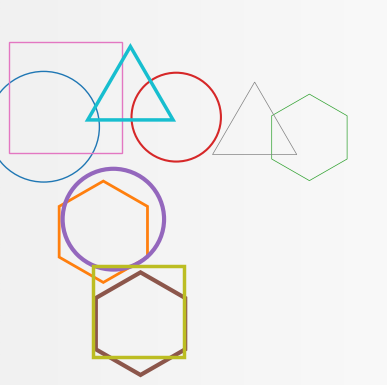[{"shape": "circle", "thickness": 1, "radius": 0.72, "center": [0.113, 0.671]}, {"shape": "hexagon", "thickness": 2, "radius": 0.66, "center": [0.267, 0.398]}, {"shape": "hexagon", "thickness": 0.5, "radius": 0.56, "center": [0.798, 0.643]}, {"shape": "circle", "thickness": 1.5, "radius": 0.58, "center": [0.455, 0.696]}, {"shape": "circle", "thickness": 3, "radius": 0.65, "center": [0.293, 0.431]}, {"shape": "hexagon", "thickness": 3, "radius": 0.67, "center": [0.363, 0.159]}, {"shape": "square", "thickness": 1, "radius": 0.73, "center": [0.169, 0.747]}, {"shape": "triangle", "thickness": 0.5, "radius": 0.63, "center": [0.657, 0.661]}, {"shape": "square", "thickness": 2.5, "radius": 0.59, "center": [0.357, 0.191]}, {"shape": "triangle", "thickness": 2.5, "radius": 0.64, "center": [0.336, 0.752]}]